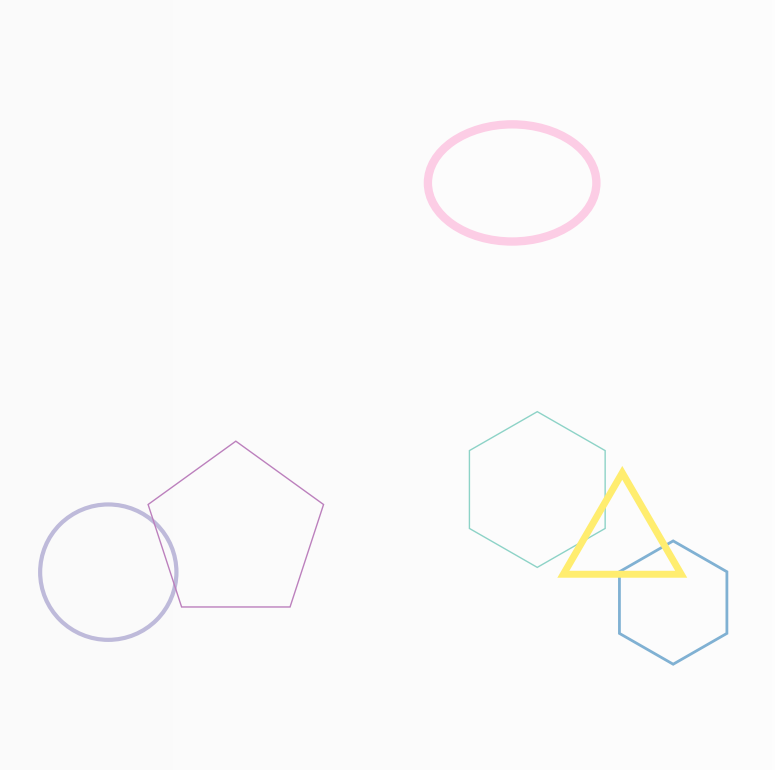[{"shape": "hexagon", "thickness": 0.5, "radius": 0.51, "center": [0.693, 0.364]}, {"shape": "circle", "thickness": 1.5, "radius": 0.44, "center": [0.14, 0.257]}, {"shape": "hexagon", "thickness": 1, "radius": 0.4, "center": [0.869, 0.217]}, {"shape": "oval", "thickness": 3, "radius": 0.54, "center": [0.661, 0.762]}, {"shape": "pentagon", "thickness": 0.5, "radius": 0.6, "center": [0.304, 0.308]}, {"shape": "triangle", "thickness": 2.5, "radius": 0.44, "center": [0.803, 0.298]}]